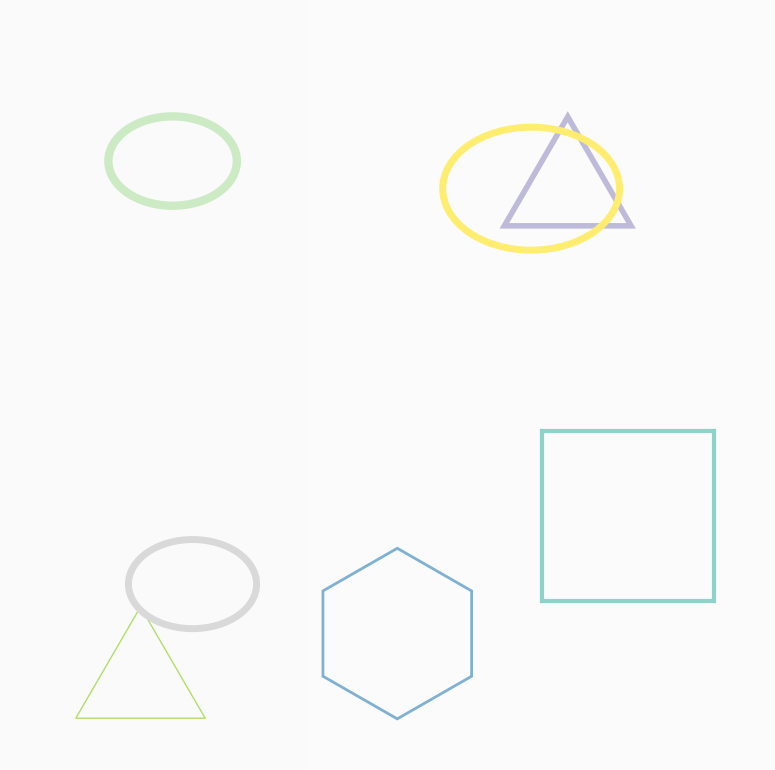[{"shape": "square", "thickness": 1.5, "radius": 0.55, "center": [0.81, 0.33]}, {"shape": "triangle", "thickness": 2, "radius": 0.47, "center": [0.733, 0.754]}, {"shape": "hexagon", "thickness": 1, "radius": 0.55, "center": [0.513, 0.177]}, {"shape": "triangle", "thickness": 0.5, "radius": 0.48, "center": [0.181, 0.115]}, {"shape": "oval", "thickness": 2.5, "radius": 0.41, "center": [0.248, 0.241]}, {"shape": "oval", "thickness": 3, "radius": 0.41, "center": [0.223, 0.791]}, {"shape": "oval", "thickness": 2.5, "radius": 0.57, "center": [0.685, 0.755]}]